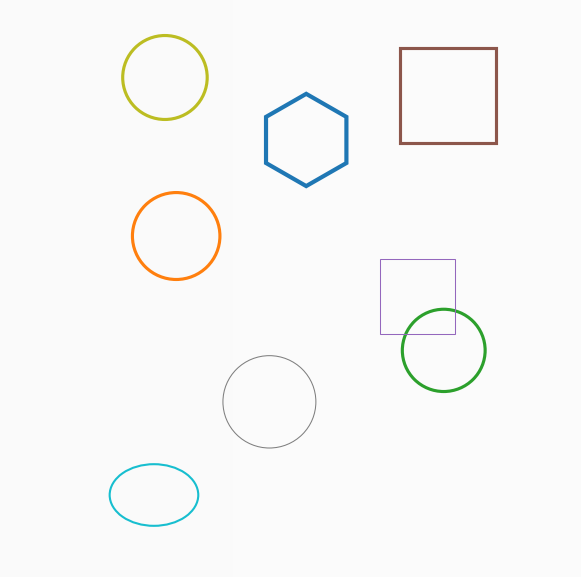[{"shape": "hexagon", "thickness": 2, "radius": 0.4, "center": [0.527, 0.757]}, {"shape": "circle", "thickness": 1.5, "radius": 0.38, "center": [0.303, 0.59]}, {"shape": "circle", "thickness": 1.5, "radius": 0.36, "center": [0.763, 0.392]}, {"shape": "square", "thickness": 0.5, "radius": 0.32, "center": [0.718, 0.486]}, {"shape": "square", "thickness": 1.5, "radius": 0.41, "center": [0.771, 0.833]}, {"shape": "circle", "thickness": 0.5, "radius": 0.4, "center": [0.463, 0.303]}, {"shape": "circle", "thickness": 1.5, "radius": 0.36, "center": [0.284, 0.865]}, {"shape": "oval", "thickness": 1, "radius": 0.38, "center": [0.265, 0.142]}]